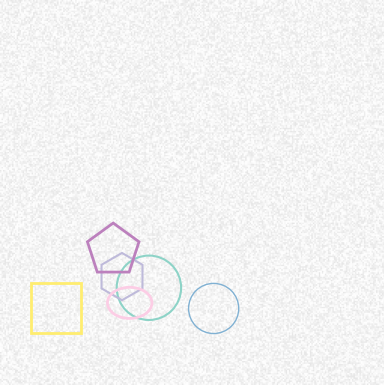[{"shape": "circle", "thickness": 1.5, "radius": 0.42, "center": [0.387, 0.253]}, {"shape": "hexagon", "thickness": 1.5, "radius": 0.31, "center": [0.317, 0.282]}, {"shape": "circle", "thickness": 1, "radius": 0.33, "center": [0.555, 0.199]}, {"shape": "oval", "thickness": 2, "radius": 0.29, "center": [0.337, 0.213]}, {"shape": "pentagon", "thickness": 2, "radius": 0.35, "center": [0.294, 0.35]}, {"shape": "square", "thickness": 2, "radius": 0.33, "center": [0.145, 0.201]}]